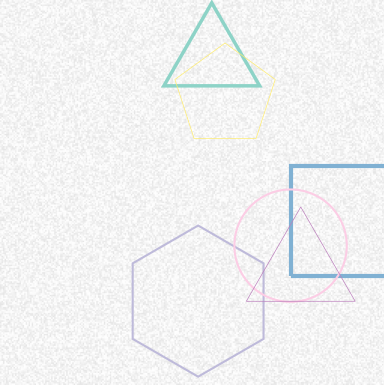[{"shape": "triangle", "thickness": 2.5, "radius": 0.72, "center": [0.55, 0.849]}, {"shape": "hexagon", "thickness": 1.5, "radius": 0.98, "center": [0.515, 0.218]}, {"shape": "square", "thickness": 3, "radius": 0.72, "center": [0.899, 0.425]}, {"shape": "circle", "thickness": 1.5, "radius": 0.73, "center": [0.755, 0.362]}, {"shape": "triangle", "thickness": 0.5, "radius": 0.82, "center": [0.781, 0.299]}, {"shape": "pentagon", "thickness": 0.5, "radius": 0.69, "center": [0.585, 0.751]}]